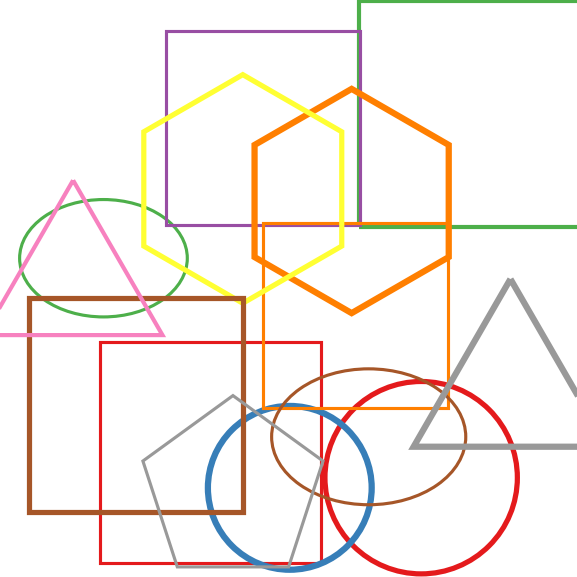[{"shape": "square", "thickness": 1.5, "radius": 0.96, "center": [0.365, 0.215]}, {"shape": "circle", "thickness": 2.5, "radius": 0.83, "center": [0.729, 0.172]}, {"shape": "circle", "thickness": 3, "radius": 0.71, "center": [0.502, 0.154]}, {"shape": "oval", "thickness": 1.5, "radius": 0.73, "center": [0.179, 0.552]}, {"shape": "square", "thickness": 2, "radius": 0.98, "center": [0.818, 0.802]}, {"shape": "square", "thickness": 1.5, "radius": 0.84, "center": [0.455, 0.778]}, {"shape": "hexagon", "thickness": 3, "radius": 0.97, "center": [0.609, 0.651]}, {"shape": "square", "thickness": 1.5, "radius": 0.8, "center": [0.616, 0.453]}, {"shape": "hexagon", "thickness": 2.5, "radius": 0.99, "center": [0.42, 0.672]}, {"shape": "square", "thickness": 2.5, "radius": 0.93, "center": [0.235, 0.298]}, {"shape": "oval", "thickness": 1.5, "radius": 0.84, "center": [0.638, 0.243]}, {"shape": "triangle", "thickness": 2, "radius": 0.89, "center": [0.127, 0.508]}, {"shape": "pentagon", "thickness": 1.5, "radius": 0.82, "center": [0.403, 0.15]}, {"shape": "triangle", "thickness": 3, "radius": 0.97, "center": [0.884, 0.322]}]